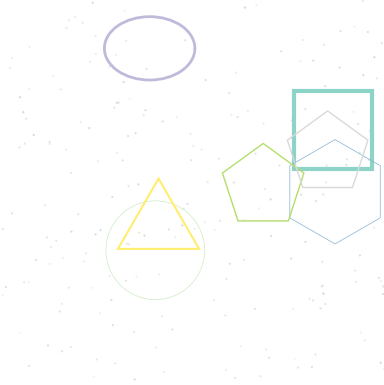[{"shape": "square", "thickness": 3, "radius": 0.5, "center": [0.865, 0.661]}, {"shape": "oval", "thickness": 2, "radius": 0.59, "center": [0.389, 0.874]}, {"shape": "hexagon", "thickness": 0.5, "radius": 0.68, "center": [0.87, 0.502]}, {"shape": "pentagon", "thickness": 1, "radius": 0.56, "center": [0.684, 0.516]}, {"shape": "pentagon", "thickness": 1, "radius": 0.55, "center": [0.851, 0.602]}, {"shape": "circle", "thickness": 0.5, "radius": 0.64, "center": [0.403, 0.35]}, {"shape": "triangle", "thickness": 1.5, "radius": 0.61, "center": [0.412, 0.414]}]